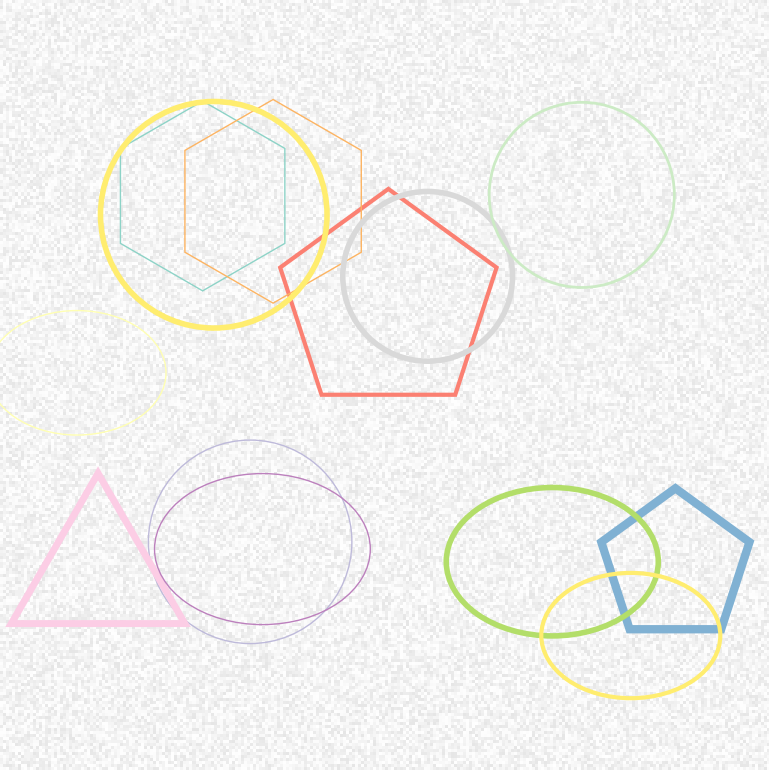[{"shape": "hexagon", "thickness": 0.5, "radius": 0.62, "center": [0.263, 0.746]}, {"shape": "oval", "thickness": 0.5, "radius": 0.58, "center": [0.1, 0.516]}, {"shape": "circle", "thickness": 0.5, "radius": 0.66, "center": [0.325, 0.296]}, {"shape": "pentagon", "thickness": 1.5, "radius": 0.74, "center": [0.504, 0.607]}, {"shape": "pentagon", "thickness": 3, "radius": 0.51, "center": [0.877, 0.265]}, {"shape": "hexagon", "thickness": 0.5, "radius": 0.66, "center": [0.355, 0.739]}, {"shape": "oval", "thickness": 2, "radius": 0.69, "center": [0.717, 0.271]}, {"shape": "triangle", "thickness": 2.5, "radius": 0.65, "center": [0.127, 0.255]}, {"shape": "circle", "thickness": 2, "radius": 0.55, "center": [0.555, 0.641]}, {"shape": "oval", "thickness": 0.5, "radius": 0.7, "center": [0.341, 0.287]}, {"shape": "circle", "thickness": 1, "radius": 0.6, "center": [0.756, 0.747]}, {"shape": "oval", "thickness": 1.5, "radius": 0.58, "center": [0.819, 0.175]}, {"shape": "circle", "thickness": 2, "radius": 0.74, "center": [0.278, 0.721]}]